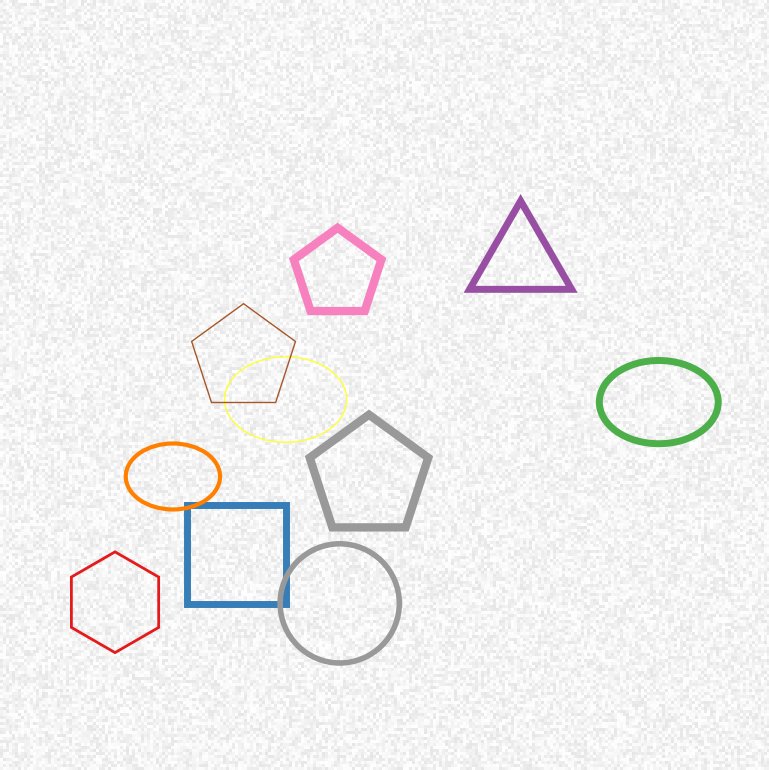[{"shape": "hexagon", "thickness": 1, "radius": 0.33, "center": [0.149, 0.218]}, {"shape": "square", "thickness": 2.5, "radius": 0.32, "center": [0.308, 0.28]}, {"shape": "oval", "thickness": 2.5, "radius": 0.39, "center": [0.856, 0.478]}, {"shape": "triangle", "thickness": 2.5, "radius": 0.38, "center": [0.676, 0.663]}, {"shape": "oval", "thickness": 1.5, "radius": 0.31, "center": [0.225, 0.381]}, {"shape": "oval", "thickness": 0.5, "radius": 0.4, "center": [0.371, 0.481]}, {"shape": "pentagon", "thickness": 0.5, "radius": 0.35, "center": [0.316, 0.535]}, {"shape": "pentagon", "thickness": 3, "radius": 0.3, "center": [0.438, 0.644]}, {"shape": "pentagon", "thickness": 3, "radius": 0.4, "center": [0.479, 0.381]}, {"shape": "circle", "thickness": 2, "radius": 0.39, "center": [0.441, 0.216]}]